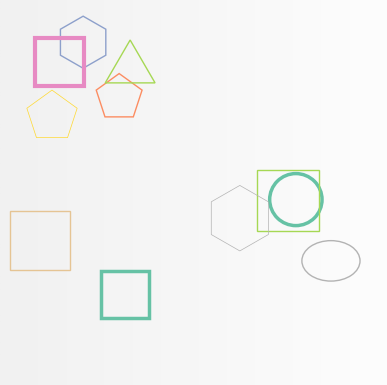[{"shape": "circle", "thickness": 2.5, "radius": 0.34, "center": [0.763, 0.482]}, {"shape": "square", "thickness": 2.5, "radius": 0.31, "center": [0.322, 0.235]}, {"shape": "pentagon", "thickness": 1, "radius": 0.31, "center": [0.307, 0.747]}, {"shape": "hexagon", "thickness": 1, "radius": 0.34, "center": [0.215, 0.89]}, {"shape": "square", "thickness": 3, "radius": 0.32, "center": [0.155, 0.839]}, {"shape": "triangle", "thickness": 1, "radius": 0.37, "center": [0.336, 0.822]}, {"shape": "square", "thickness": 1, "radius": 0.4, "center": [0.744, 0.479]}, {"shape": "pentagon", "thickness": 0.5, "radius": 0.34, "center": [0.134, 0.698]}, {"shape": "square", "thickness": 1, "radius": 0.39, "center": [0.104, 0.375]}, {"shape": "oval", "thickness": 1, "radius": 0.38, "center": [0.854, 0.322]}, {"shape": "hexagon", "thickness": 0.5, "radius": 0.43, "center": [0.619, 0.433]}]